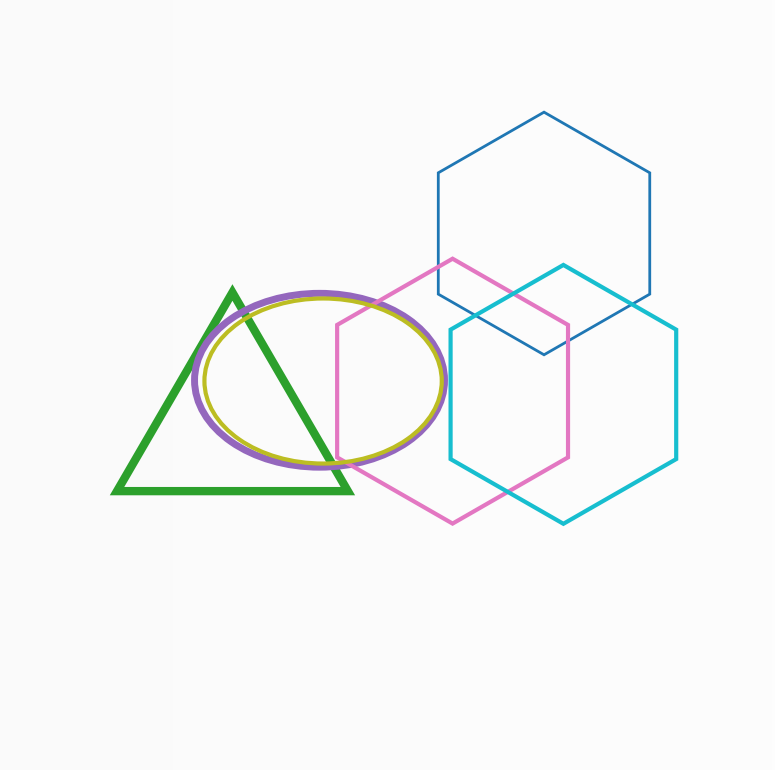[{"shape": "hexagon", "thickness": 1, "radius": 0.79, "center": [0.702, 0.697]}, {"shape": "triangle", "thickness": 3, "radius": 0.86, "center": [0.3, 0.448]}, {"shape": "oval", "thickness": 2.5, "radius": 0.81, "center": [0.412, 0.506]}, {"shape": "hexagon", "thickness": 1.5, "radius": 0.86, "center": [0.584, 0.492]}, {"shape": "oval", "thickness": 1.5, "radius": 0.77, "center": [0.417, 0.505]}, {"shape": "hexagon", "thickness": 1.5, "radius": 0.84, "center": [0.727, 0.488]}]